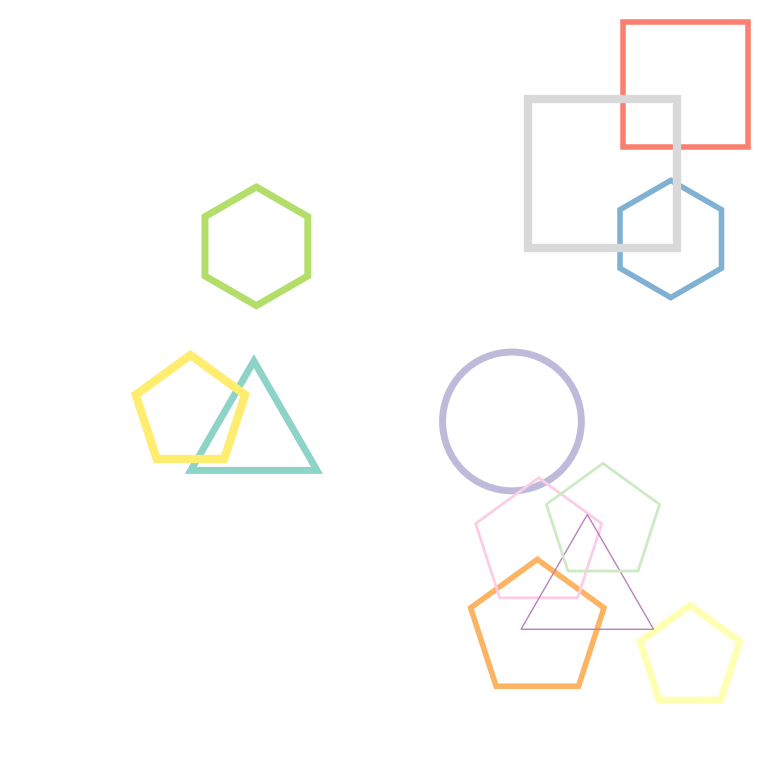[{"shape": "triangle", "thickness": 2.5, "radius": 0.47, "center": [0.33, 0.436]}, {"shape": "pentagon", "thickness": 2.5, "radius": 0.34, "center": [0.896, 0.146]}, {"shape": "circle", "thickness": 2.5, "radius": 0.45, "center": [0.665, 0.453]}, {"shape": "square", "thickness": 2, "radius": 0.4, "center": [0.89, 0.891]}, {"shape": "hexagon", "thickness": 2, "radius": 0.38, "center": [0.871, 0.69]}, {"shape": "pentagon", "thickness": 2, "radius": 0.46, "center": [0.698, 0.182]}, {"shape": "hexagon", "thickness": 2.5, "radius": 0.39, "center": [0.333, 0.68]}, {"shape": "pentagon", "thickness": 1, "radius": 0.43, "center": [0.7, 0.293]}, {"shape": "square", "thickness": 3, "radius": 0.48, "center": [0.782, 0.774]}, {"shape": "triangle", "thickness": 0.5, "radius": 0.5, "center": [0.763, 0.232]}, {"shape": "pentagon", "thickness": 1, "radius": 0.39, "center": [0.783, 0.321]}, {"shape": "pentagon", "thickness": 3, "radius": 0.37, "center": [0.247, 0.464]}]